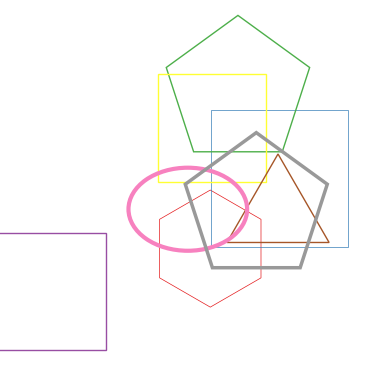[{"shape": "hexagon", "thickness": 0.5, "radius": 0.76, "center": [0.546, 0.354]}, {"shape": "square", "thickness": 0.5, "radius": 0.89, "center": [0.726, 0.536]}, {"shape": "pentagon", "thickness": 1, "radius": 0.98, "center": [0.618, 0.764]}, {"shape": "square", "thickness": 1, "radius": 0.76, "center": [0.124, 0.242]}, {"shape": "square", "thickness": 1, "radius": 0.7, "center": [0.551, 0.668]}, {"shape": "triangle", "thickness": 1, "radius": 0.77, "center": [0.722, 0.447]}, {"shape": "oval", "thickness": 3, "radius": 0.77, "center": [0.488, 0.457]}, {"shape": "pentagon", "thickness": 2.5, "radius": 0.97, "center": [0.666, 0.462]}]